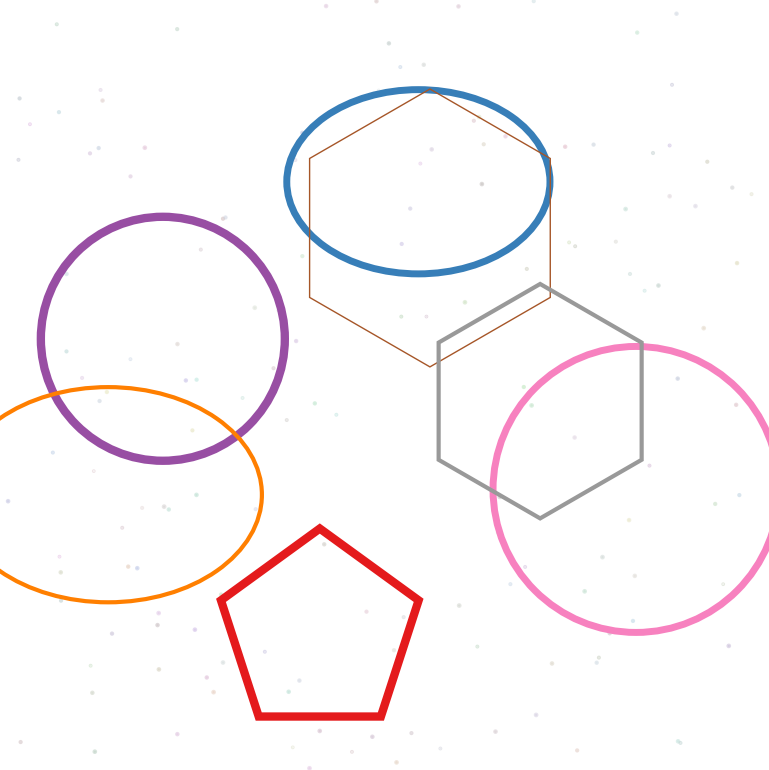[{"shape": "pentagon", "thickness": 3, "radius": 0.67, "center": [0.415, 0.179]}, {"shape": "oval", "thickness": 2.5, "radius": 0.85, "center": [0.543, 0.764]}, {"shape": "circle", "thickness": 3, "radius": 0.79, "center": [0.211, 0.56]}, {"shape": "oval", "thickness": 1.5, "radius": 1.0, "center": [0.141, 0.358]}, {"shape": "hexagon", "thickness": 0.5, "radius": 0.9, "center": [0.558, 0.704]}, {"shape": "circle", "thickness": 2.5, "radius": 0.93, "center": [0.826, 0.364]}, {"shape": "hexagon", "thickness": 1.5, "radius": 0.76, "center": [0.701, 0.479]}]